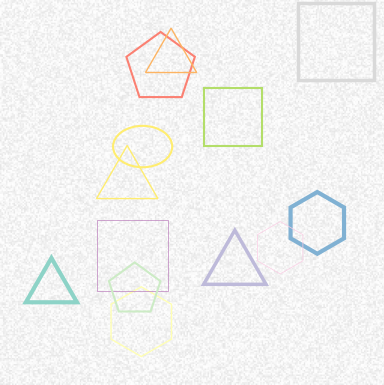[{"shape": "triangle", "thickness": 3, "radius": 0.38, "center": [0.134, 0.253]}, {"shape": "hexagon", "thickness": 1, "radius": 0.45, "center": [0.367, 0.164]}, {"shape": "triangle", "thickness": 2.5, "radius": 0.47, "center": [0.61, 0.308]}, {"shape": "pentagon", "thickness": 1.5, "radius": 0.47, "center": [0.417, 0.823]}, {"shape": "hexagon", "thickness": 3, "radius": 0.4, "center": [0.824, 0.421]}, {"shape": "triangle", "thickness": 1, "radius": 0.38, "center": [0.444, 0.85]}, {"shape": "square", "thickness": 1.5, "radius": 0.38, "center": [0.605, 0.695]}, {"shape": "hexagon", "thickness": 0.5, "radius": 0.34, "center": [0.728, 0.356]}, {"shape": "square", "thickness": 2.5, "radius": 0.5, "center": [0.873, 0.892]}, {"shape": "square", "thickness": 0.5, "radius": 0.46, "center": [0.345, 0.336]}, {"shape": "pentagon", "thickness": 1.5, "radius": 0.35, "center": [0.35, 0.248]}, {"shape": "triangle", "thickness": 1, "radius": 0.46, "center": [0.33, 0.53]}, {"shape": "oval", "thickness": 1.5, "radius": 0.38, "center": [0.37, 0.619]}]